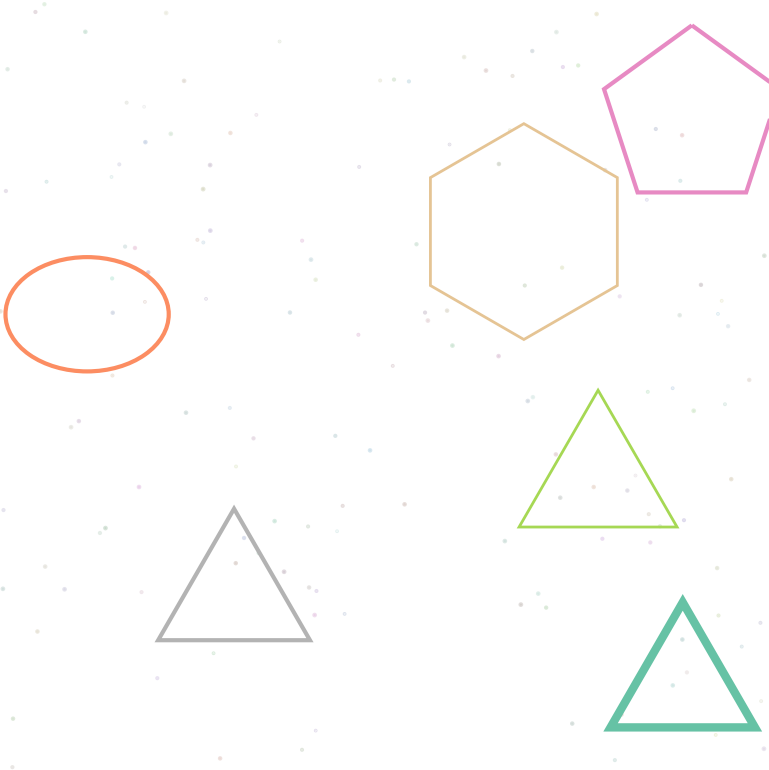[{"shape": "triangle", "thickness": 3, "radius": 0.54, "center": [0.887, 0.109]}, {"shape": "oval", "thickness": 1.5, "radius": 0.53, "center": [0.113, 0.592]}, {"shape": "pentagon", "thickness": 1.5, "radius": 0.6, "center": [0.899, 0.847]}, {"shape": "triangle", "thickness": 1, "radius": 0.59, "center": [0.777, 0.375]}, {"shape": "hexagon", "thickness": 1, "radius": 0.7, "center": [0.68, 0.699]}, {"shape": "triangle", "thickness": 1.5, "radius": 0.57, "center": [0.304, 0.225]}]